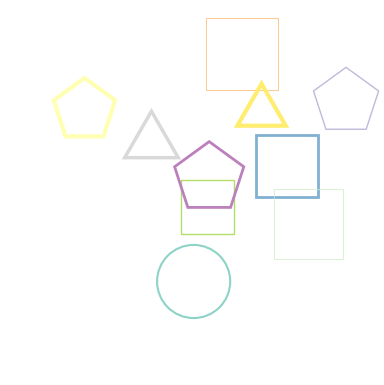[{"shape": "circle", "thickness": 1.5, "radius": 0.47, "center": [0.503, 0.269]}, {"shape": "pentagon", "thickness": 3, "radius": 0.42, "center": [0.219, 0.714]}, {"shape": "pentagon", "thickness": 1, "radius": 0.44, "center": [0.899, 0.736]}, {"shape": "square", "thickness": 2, "radius": 0.4, "center": [0.746, 0.57]}, {"shape": "square", "thickness": 0.5, "radius": 0.47, "center": [0.628, 0.86]}, {"shape": "square", "thickness": 1, "radius": 0.35, "center": [0.539, 0.462]}, {"shape": "triangle", "thickness": 2.5, "radius": 0.4, "center": [0.393, 0.631]}, {"shape": "pentagon", "thickness": 2, "radius": 0.47, "center": [0.543, 0.538]}, {"shape": "square", "thickness": 0.5, "radius": 0.45, "center": [0.801, 0.418]}, {"shape": "triangle", "thickness": 3, "radius": 0.36, "center": [0.679, 0.71]}]